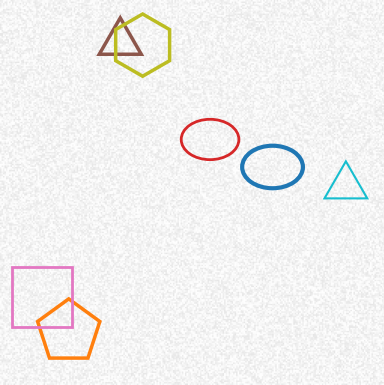[{"shape": "oval", "thickness": 3, "radius": 0.39, "center": [0.708, 0.566]}, {"shape": "pentagon", "thickness": 2.5, "radius": 0.42, "center": [0.179, 0.139]}, {"shape": "oval", "thickness": 2, "radius": 0.37, "center": [0.546, 0.638]}, {"shape": "triangle", "thickness": 2.5, "radius": 0.32, "center": [0.312, 0.891]}, {"shape": "square", "thickness": 2, "radius": 0.39, "center": [0.108, 0.229]}, {"shape": "hexagon", "thickness": 2.5, "radius": 0.4, "center": [0.37, 0.883]}, {"shape": "triangle", "thickness": 1.5, "radius": 0.32, "center": [0.898, 0.517]}]